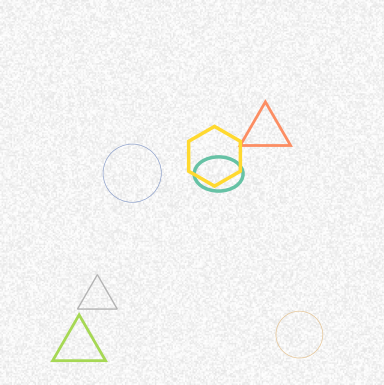[{"shape": "oval", "thickness": 2.5, "radius": 0.32, "center": [0.568, 0.548]}, {"shape": "triangle", "thickness": 2, "radius": 0.38, "center": [0.689, 0.66]}, {"shape": "circle", "thickness": 0.5, "radius": 0.38, "center": [0.343, 0.55]}, {"shape": "triangle", "thickness": 2, "radius": 0.4, "center": [0.205, 0.103]}, {"shape": "hexagon", "thickness": 2.5, "radius": 0.39, "center": [0.557, 0.594]}, {"shape": "circle", "thickness": 0.5, "radius": 0.3, "center": [0.778, 0.131]}, {"shape": "triangle", "thickness": 1, "radius": 0.3, "center": [0.253, 0.227]}]